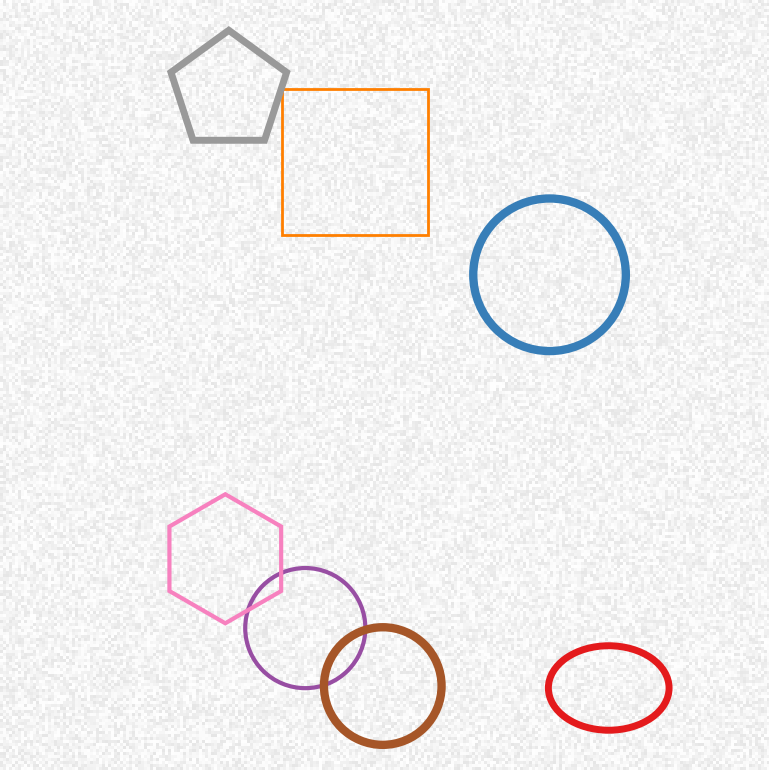[{"shape": "oval", "thickness": 2.5, "radius": 0.39, "center": [0.791, 0.107]}, {"shape": "circle", "thickness": 3, "radius": 0.5, "center": [0.714, 0.643]}, {"shape": "circle", "thickness": 1.5, "radius": 0.39, "center": [0.396, 0.184]}, {"shape": "square", "thickness": 1, "radius": 0.48, "center": [0.461, 0.79]}, {"shape": "circle", "thickness": 3, "radius": 0.38, "center": [0.497, 0.109]}, {"shape": "hexagon", "thickness": 1.5, "radius": 0.42, "center": [0.293, 0.274]}, {"shape": "pentagon", "thickness": 2.5, "radius": 0.39, "center": [0.297, 0.882]}]